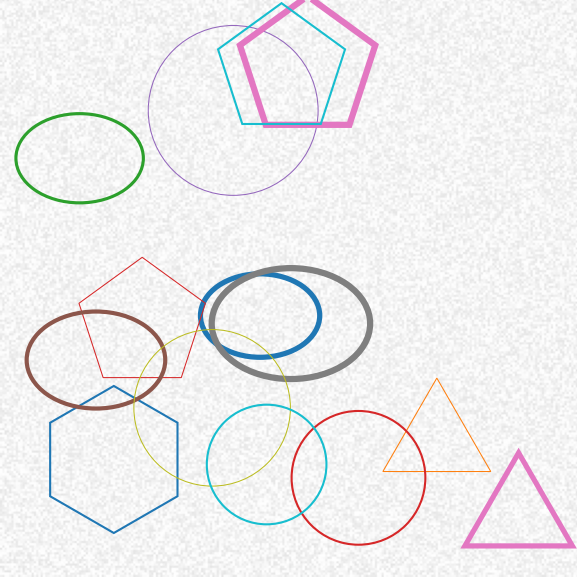[{"shape": "hexagon", "thickness": 1, "radius": 0.64, "center": [0.197, 0.203]}, {"shape": "oval", "thickness": 2.5, "radius": 0.52, "center": [0.45, 0.453]}, {"shape": "triangle", "thickness": 0.5, "radius": 0.54, "center": [0.756, 0.237]}, {"shape": "oval", "thickness": 1.5, "radius": 0.55, "center": [0.138, 0.725]}, {"shape": "circle", "thickness": 1, "radius": 0.58, "center": [0.621, 0.172]}, {"shape": "pentagon", "thickness": 0.5, "radius": 0.58, "center": [0.246, 0.438]}, {"shape": "circle", "thickness": 0.5, "radius": 0.74, "center": [0.404, 0.808]}, {"shape": "oval", "thickness": 2, "radius": 0.6, "center": [0.166, 0.376]}, {"shape": "pentagon", "thickness": 3, "radius": 0.62, "center": [0.533, 0.883]}, {"shape": "triangle", "thickness": 2.5, "radius": 0.54, "center": [0.898, 0.108]}, {"shape": "oval", "thickness": 3, "radius": 0.69, "center": [0.504, 0.439]}, {"shape": "circle", "thickness": 0.5, "radius": 0.68, "center": [0.367, 0.293]}, {"shape": "pentagon", "thickness": 1, "radius": 0.58, "center": [0.488, 0.878]}, {"shape": "circle", "thickness": 1, "radius": 0.52, "center": [0.462, 0.195]}]